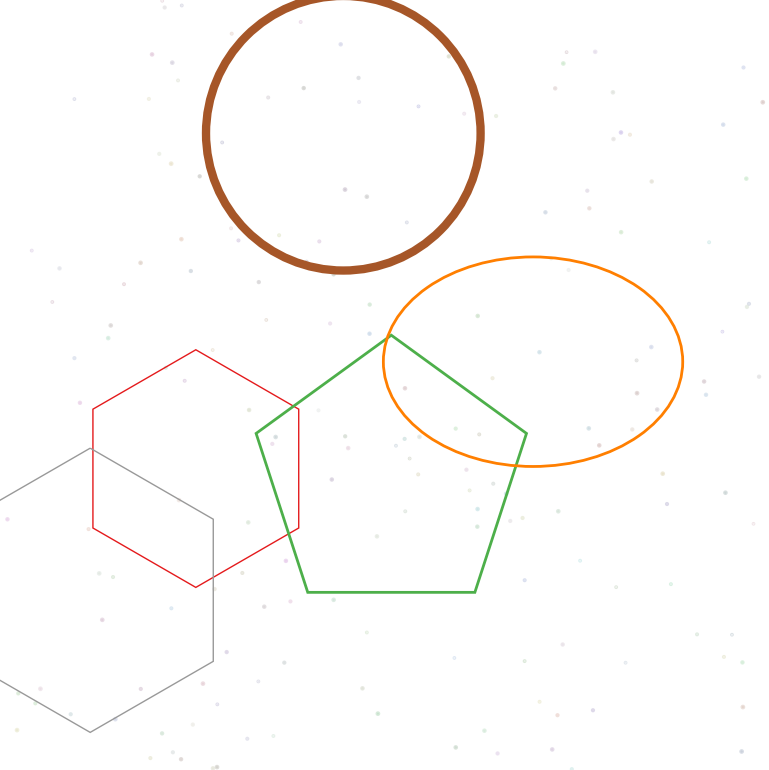[{"shape": "hexagon", "thickness": 0.5, "radius": 0.77, "center": [0.254, 0.391]}, {"shape": "pentagon", "thickness": 1, "radius": 0.92, "center": [0.508, 0.38]}, {"shape": "oval", "thickness": 1, "radius": 0.97, "center": [0.692, 0.53]}, {"shape": "circle", "thickness": 3, "radius": 0.89, "center": [0.446, 0.827]}, {"shape": "hexagon", "thickness": 0.5, "radius": 0.92, "center": [0.117, 0.233]}]